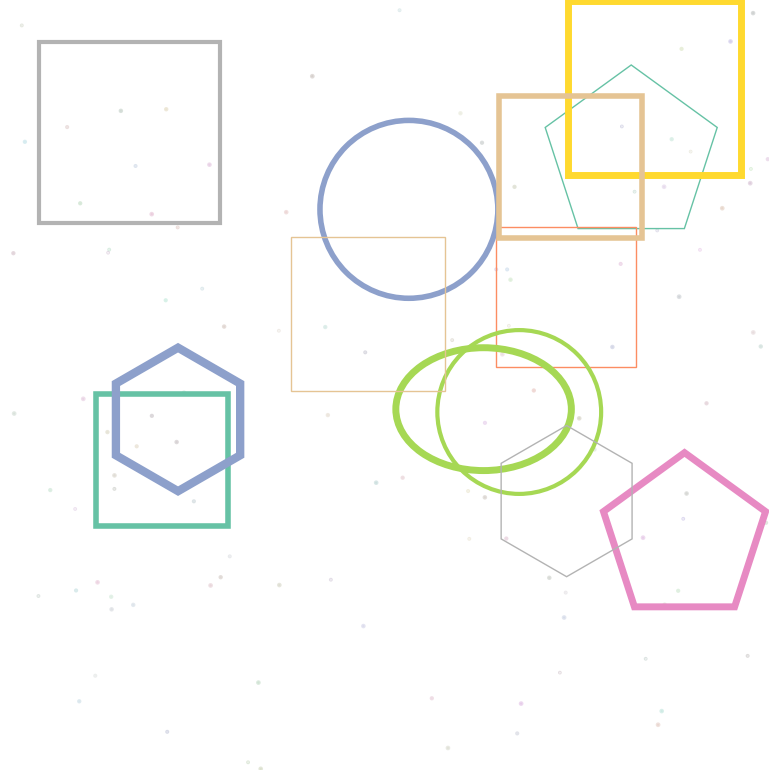[{"shape": "square", "thickness": 2, "radius": 0.43, "center": [0.211, 0.403]}, {"shape": "pentagon", "thickness": 0.5, "radius": 0.59, "center": [0.82, 0.798]}, {"shape": "square", "thickness": 0.5, "radius": 0.45, "center": [0.735, 0.614]}, {"shape": "circle", "thickness": 2, "radius": 0.58, "center": [0.531, 0.728]}, {"shape": "hexagon", "thickness": 3, "radius": 0.47, "center": [0.231, 0.455]}, {"shape": "pentagon", "thickness": 2.5, "radius": 0.55, "center": [0.889, 0.301]}, {"shape": "oval", "thickness": 2.5, "radius": 0.57, "center": [0.628, 0.469]}, {"shape": "circle", "thickness": 1.5, "radius": 0.53, "center": [0.674, 0.465]}, {"shape": "square", "thickness": 2.5, "radius": 0.56, "center": [0.85, 0.886]}, {"shape": "square", "thickness": 2, "radius": 0.46, "center": [0.741, 0.783]}, {"shape": "square", "thickness": 0.5, "radius": 0.5, "center": [0.477, 0.592]}, {"shape": "hexagon", "thickness": 0.5, "radius": 0.49, "center": [0.736, 0.349]}, {"shape": "square", "thickness": 1.5, "radius": 0.59, "center": [0.168, 0.828]}]